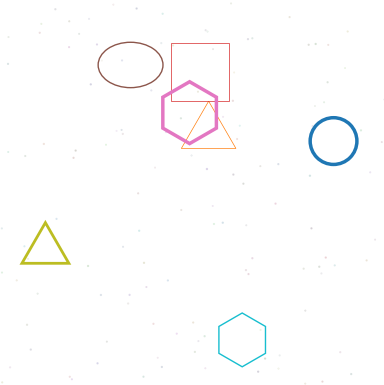[{"shape": "circle", "thickness": 2.5, "radius": 0.3, "center": [0.866, 0.634]}, {"shape": "triangle", "thickness": 0.5, "radius": 0.41, "center": [0.542, 0.655]}, {"shape": "square", "thickness": 0.5, "radius": 0.37, "center": [0.519, 0.813]}, {"shape": "oval", "thickness": 1, "radius": 0.42, "center": [0.339, 0.831]}, {"shape": "hexagon", "thickness": 2.5, "radius": 0.4, "center": [0.492, 0.707]}, {"shape": "triangle", "thickness": 2, "radius": 0.35, "center": [0.118, 0.351]}, {"shape": "hexagon", "thickness": 1, "radius": 0.35, "center": [0.629, 0.117]}]